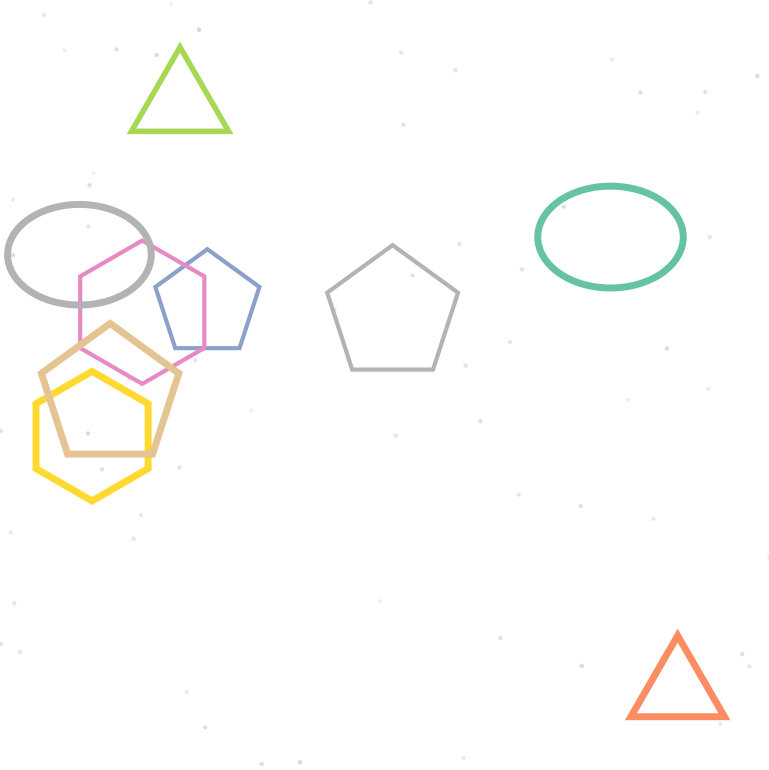[{"shape": "oval", "thickness": 2.5, "radius": 0.47, "center": [0.793, 0.692]}, {"shape": "triangle", "thickness": 2.5, "radius": 0.35, "center": [0.88, 0.104]}, {"shape": "pentagon", "thickness": 1.5, "radius": 0.36, "center": [0.269, 0.605]}, {"shape": "hexagon", "thickness": 1.5, "radius": 0.47, "center": [0.185, 0.595]}, {"shape": "triangle", "thickness": 2, "radius": 0.36, "center": [0.234, 0.866]}, {"shape": "hexagon", "thickness": 2.5, "radius": 0.42, "center": [0.12, 0.434]}, {"shape": "pentagon", "thickness": 2.5, "radius": 0.47, "center": [0.143, 0.486]}, {"shape": "oval", "thickness": 2.5, "radius": 0.47, "center": [0.103, 0.669]}, {"shape": "pentagon", "thickness": 1.5, "radius": 0.45, "center": [0.51, 0.592]}]